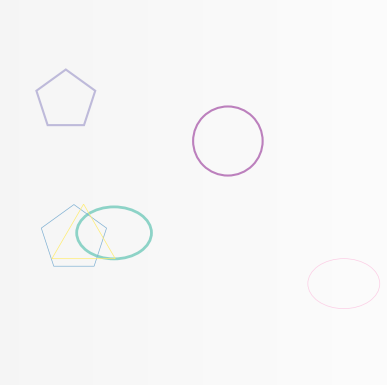[{"shape": "oval", "thickness": 2, "radius": 0.48, "center": [0.294, 0.395]}, {"shape": "pentagon", "thickness": 1.5, "radius": 0.4, "center": [0.17, 0.74]}, {"shape": "pentagon", "thickness": 0.5, "radius": 0.44, "center": [0.191, 0.38]}, {"shape": "oval", "thickness": 0.5, "radius": 0.46, "center": [0.887, 0.263]}, {"shape": "circle", "thickness": 1.5, "radius": 0.45, "center": [0.588, 0.634]}, {"shape": "triangle", "thickness": 0.5, "radius": 0.47, "center": [0.216, 0.375]}]